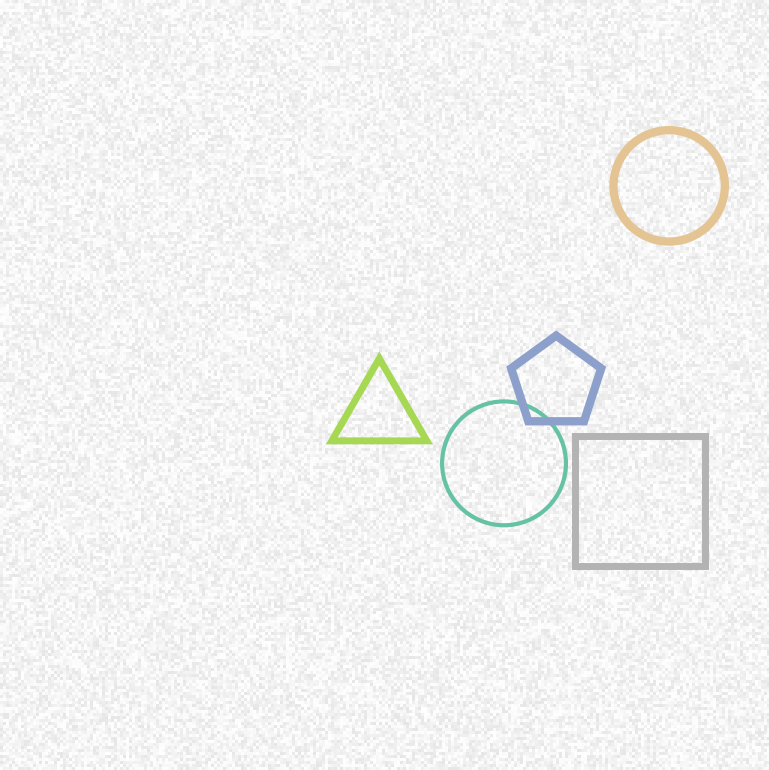[{"shape": "circle", "thickness": 1.5, "radius": 0.4, "center": [0.655, 0.398]}, {"shape": "pentagon", "thickness": 3, "radius": 0.31, "center": [0.722, 0.503]}, {"shape": "triangle", "thickness": 2.5, "radius": 0.36, "center": [0.493, 0.463]}, {"shape": "circle", "thickness": 3, "radius": 0.36, "center": [0.869, 0.759]}, {"shape": "square", "thickness": 2.5, "radius": 0.42, "center": [0.832, 0.349]}]